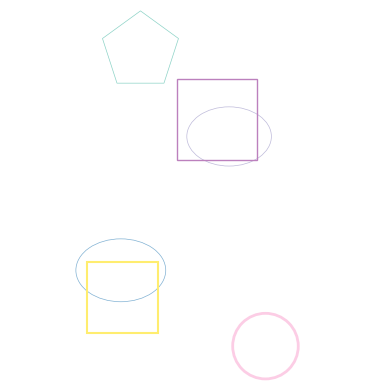[{"shape": "pentagon", "thickness": 0.5, "radius": 0.52, "center": [0.365, 0.868]}, {"shape": "oval", "thickness": 0.5, "radius": 0.55, "center": [0.595, 0.646]}, {"shape": "oval", "thickness": 0.5, "radius": 0.58, "center": [0.314, 0.298]}, {"shape": "circle", "thickness": 2, "radius": 0.43, "center": [0.69, 0.101]}, {"shape": "square", "thickness": 1, "radius": 0.52, "center": [0.564, 0.69]}, {"shape": "square", "thickness": 1.5, "radius": 0.46, "center": [0.319, 0.228]}]